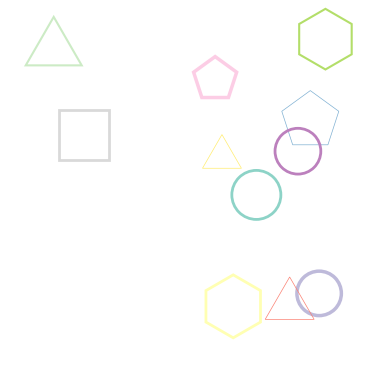[{"shape": "circle", "thickness": 2, "radius": 0.32, "center": [0.666, 0.494]}, {"shape": "hexagon", "thickness": 2, "radius": 0.41, "center": [0.606, 0.204]}, {"shape": "circle", "thickness": 2.5, "radius": 0.29, "center": [0.829, 0.238]}, {"shape": "triangle", "thickness": 0.5, "radius": 0.37, "center": [0.752, 0.207]}, {"shape": "pentagon", "thickness": 0.5, "radius": 0.39, "center": [0.806, 0.687]}, {"shape": "hexagon", "thickness": 1.5, "radius": 0.39, "center": [0.845, 0.898]}, {"shape": "pentagon", "thickness": 2.5, "radius": 0.29, "center": [0.559, 0.794]}, {"shape": "square", "thickness": 2, "radius": 0.32, "center": [0.218, 0.65]}, {"shape": "circle", "thickness": 2, "radius": 0.3, "center": [0.774, 0.607]}, {"shape": "triangle", "thickness": 1.5, "radius": 0.42, "center": [0.14, 0.872]}, {"shape": "triangle", "thickness": 0.5, "radius": 0.29, "center": [0.577, 0.592]}]